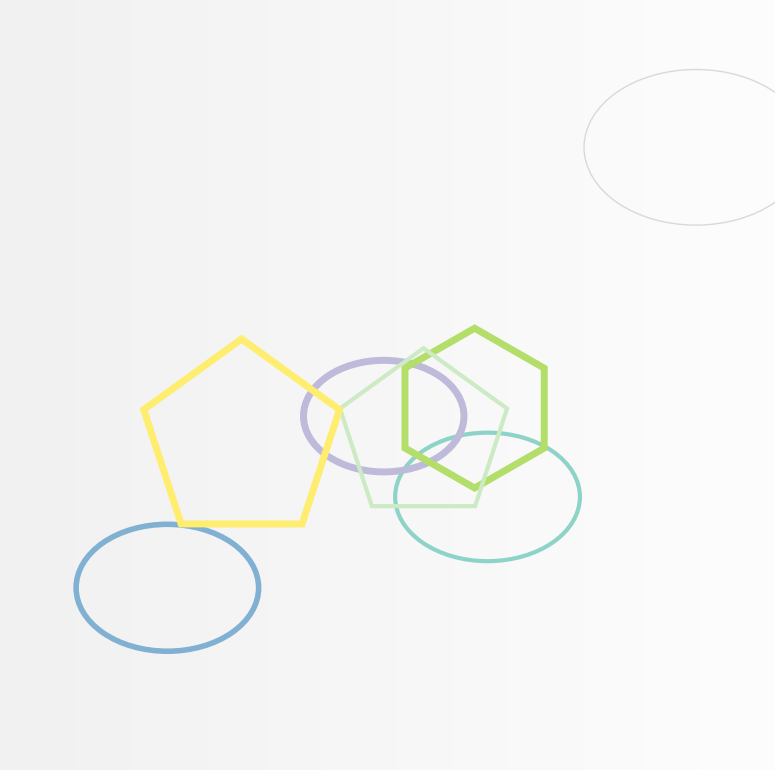[{"shape": "oval", "thickness": 1.5, "radius": 0.6, "center": [0.629, 0.355]}, {"shape": "oval", "thickness": 2.5, "radius": 0.52, "center": [0.495, 0.46]}, {"shape": "oval", "thickness": 2, "radius": 0.59, "center": [0.216, 0.237]}, {"shape": "hexagon", "thickness": 2.5, "radius": 0.52, "center": [0.612, 0.47]}, {"shape": "oval", "thickness": 0.5, "radius": 0.72, "center": [0.898, 0.809]}, {"shape": "pentagon", "thickness": 1.5, "radius": 0.57, "center": [0.546, 0.434]}, {"shape": "pentagon", "thickness": 2.5, "radius": 0.66, "center": [0.312, 0.427]}]